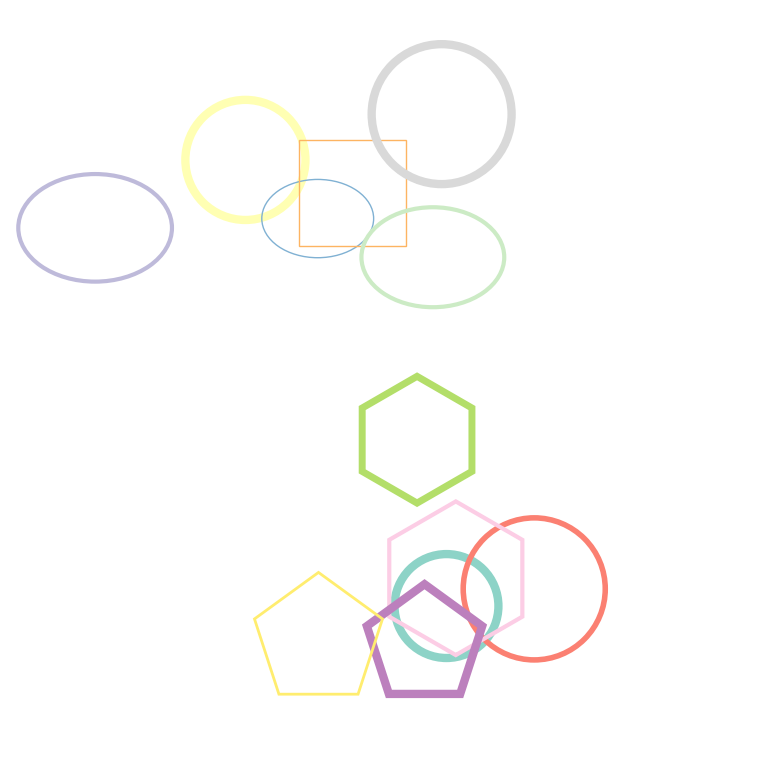[{"shape": "circle", "thickness": 3, "radius": 0.34, "center": [0.58, 0.213]}, {"shape": "circle", "thickness": 3, "radius": 0.39, "center": [0.319, 0.792]}, {"shape": "oval", "thickness": 1.5, "radius": 0.5, "center": [0.124, 0.704]}, {"shape": "circle", "thickness": 2, "radius": 0.46, "center": [0.694, 0.235]}, {"shape": "oval", "thickness": 0.5, "radius": 0.36, "center": [0.413, 0.716]}, {"shape": "square", "thickness": 0.5, "radius": 0.35, "center": [0.458, 0.749]}, {"shape": "hexagon", "thickness": 2.5, "radius": 0.41, "center": [0.542, 0.429]}, {"shape": "hexagon", "thickness": 1.5, "radius": 0.5, "center": [0.592, 0.249]}, {"shape": "circle", "thickness": 3, "radius": 0.45, "center": [0.574, 0.852]}, {"shape": "pentagon", "thickness": 3, "radius": 0.39, "center": [0.551, 0.163]}, {"shape": "oval", "thickness": 1.5, "radius": 0.46, "center": [0.562, 0.666]}, {"shape": "pentagon", "thickness": 1, "radius": 0.44, "center": [0.414, 0.169]}]